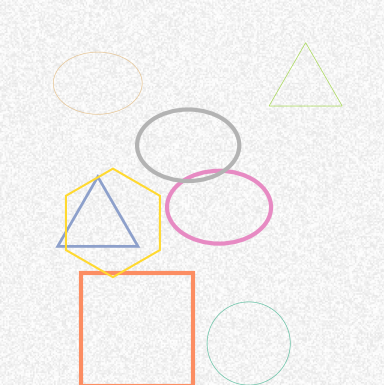[{"shape": "circle", "thickness": 0.5, "radius": 0.54, "center": [0.646, 0.108]}, {"shape": "square", "thickness": 3, "radius": 0.73, "center": [0.356, 0.145]}, {"shape": "triangle", "thickness": 2, "radius": 0.6, "center": [0.254, 0.42]}, {"shape": "oval", "thickness": 3, "radius": 0.68, "center": [0.569, 0.462]}, {"shape": "triangle", "thickness": 0.5, "radius": 0.55, "center": [0.794, 0.779]}, {"shape": "hexagon", "thickness": 1.5, "radius": 0.7, "center": [0.293, 0.421]}, {"shape": "oval", "thickness": 0.5, "radius": 0.58, "center": [0.254, 0.784]}, {"shape": "oval", "thickness": 3, "radius": 0.66, "center": [0.489, 0.623]}]